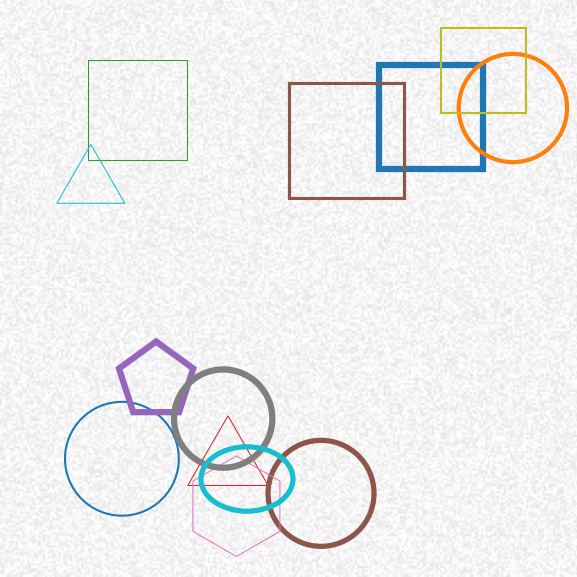[{"shape": "circle", "thickness": 1, "radius": 0.49, "center": [0.211, 0.205]}, {"shape": "square", "thickness": 3, "radius": 0.45, "center": [0.746, 0.796]}, {"shape": "circle", "thickness": 2, "radius": 0.47, "center": [0.888, 0.812]}, {"shape": "square", "thickness": 0.5, "radius": 0.43, "center": [0.238, 0.809]}, {"shape": "triangle", "thickness": 0.5, "radius": 0.4, "center": [0.395, 0.199]}, {"shape": "pentagon", "thickness": 3, "radius": 0.34, "center": [0.27, 0.34]}, {"shape": "square", "thickness": 1.5, "radius": 0.5, "center": [0.599, 0.755]}, {"shape": "circle", "thickness": 2.5, "radius": 0.46, "center": [0.556, 0.145]}, {"shape": "hexagon", "thickness": 0.5, "radius": 0.43, "center": [0.409, 0.123]}, {"shape": "circle", "thickness": 3, "radius": 0.43, "center": [0.386, 0.274]}, {"shape": "square", "thickness": 1, "radius": 0.37, "center": [0.837, 0.877]}, {"shape": "oval", "thickness": 2.5, "radius": 0.4, "center": [0.428, 0.17]}, {"shape": "triangle", "thickness": 0.5, "radius": 0.34, "center": [0.157, 0.681]}]